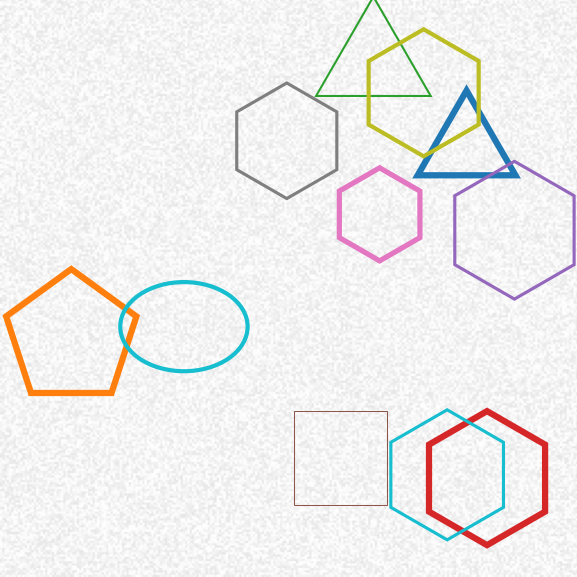[{"shape": "triangle", "thickness": 3, "radius": 0.49, "center": [0.808, 0.745]}, {"shape": "pentagon", "thickness": 3, "radius": 0.59, "center": [0.123, 0.415]}, {"shape": "triangle", "thickness": 1, "radius": 0.57, "center": [0.647, 0.89]}, {"shape": "hexagon", "thickness": 3, "radius": 0.58, "center": [0.843, 0.171]}, {"shape": "hexagon", "thickness": 1.5, "radius": 0.6, "center": [0.891, 0.601]}, {"shape": "square", "thickness": 0.5, "radius": 0.41, "center": [0.589, 0.207]}, {"shape": "hexagon", "thickness": 2.5, "radius": 0.4, "center": [0.657, 0.628]}, {"shape": "hexagon", "thickness": 1.5, "radius": 0.5, "center": [0.497, 0.755]}, {"shape": "hexagon", "thickness": 2, "radius": 0.55, "center": [0.734, 0.838]}, {"shape": "oval", "thickness": 2, "radius": 0.55, "center": [0.319, 0.433]}, {"shape": "hexagon", "thickness": 1.5, "radius": 0.56, "center": [0.774, 0.177]}]